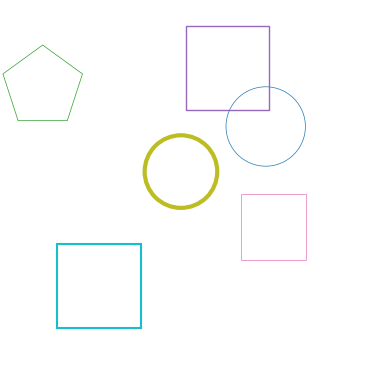[{"shape": "circle", "thickness": 0.5, "radius": 0.52, "center": [0.69, 0.671]}, {"shape": "pentagon", "thickness": 0.5, "radius": 0.54, "center": [0.111, 0.774]}, {"shape": "square", "thickness": 1, "radius": 0.54, "center": [0.591, 0.823]}, {"shape": "square", "thickness": 0.5, "radius": 0.42, "center": [0.71, 0.41]}, {"shape": "circle", "thickness": 3, "radius": 0.47, "center": [0.47, 0.554]}, {"shape": "square", "thickness": 1.5, "radius": 0.55, "center": [0.257, 0.258]}]